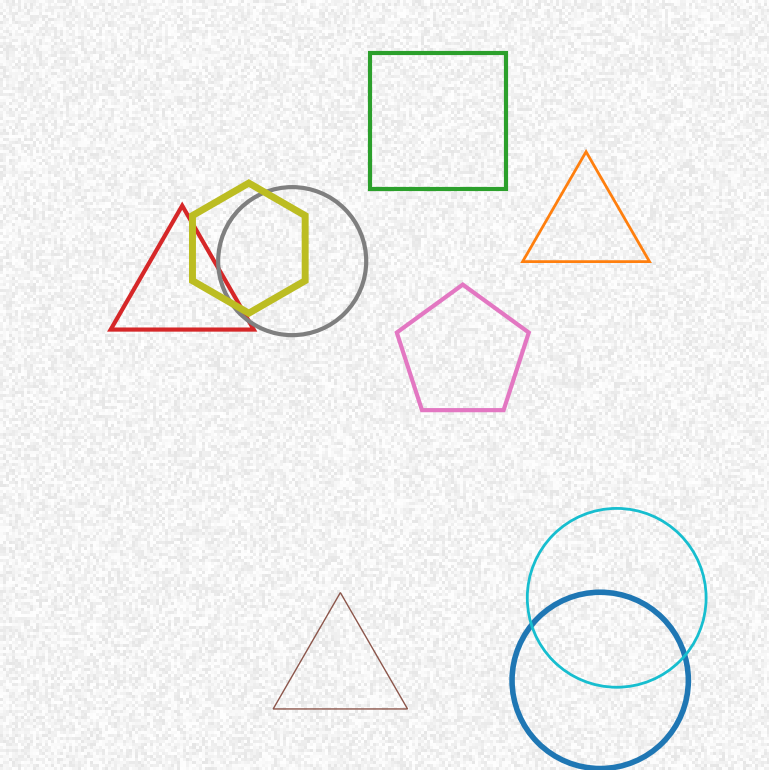[{"shape": "circle", "thickness": 2, "radius": 0.57, "center": [0.779, 0.116]}, {"shape": "triangle", "thickness": 1, "radius": 0.48, "center": [0.761, 0.708]}, {"shape": "square", "thickness": 1.5, "radius": 0.44, "center": [0.569, 0.843]}, {"shape": "triangle", "thickness": 1.5, "radius": 0.54, "center": [0.237, 0.626]}, {"shape": "triangle", "thickness": 0.5, "radius": 0.5, "center": [0.442, 0.13]}, {"shape": "pentagon", "thickness": 1.5, "radius": 0.45, "center": [0.601, 0.54]}, {"shape": "circle", "thickness": 1.5, "radius": 0.48, "center": [0.379, 0.661]}, {"shape": "hexagon", "thickness": 2.5, "radius": 0.42, "center": [0.323, 0.678]}, {"shape": "circle", "thickness": 1, "radius": 0.58, "center": [0.801, 0.224]}]